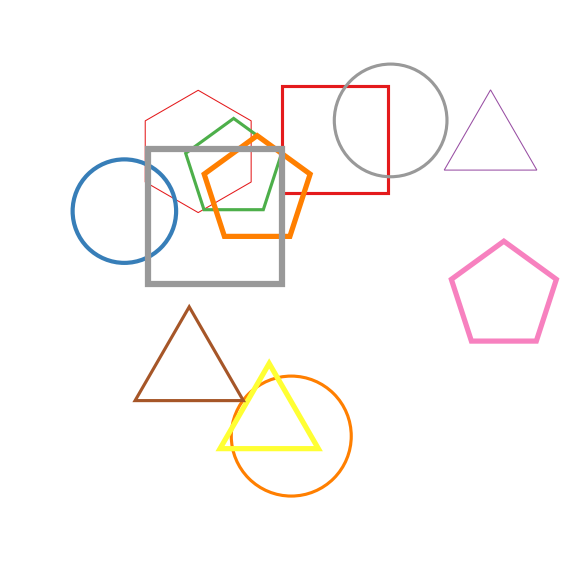[{"shape": "square", "thickness": 1.5, "radius": 0.46, "center": [0.58, 0.758]}, {"shape": "hexagon", "thickness": 0.5, "radius": 0.53, "center": [0.343, 0.737]}, {"shape": "circle", "thickness": 2, "radius": 0.45, "center": [0.215, 0.634]}, {"shape": "pentagon", "thickness": 1.5, "radius": 0.44, "center": [0.405, 0.707]}, {"shape": "triangle", "thickness": 0.5, "radius": 0.46, "center": [0.849, 0.751]}, {"shape": "pentagon", "thickness": 2.5, "radius": 0.48, "center": [0.445, 0.668]}, {"shape": "circle", "thickness": 1.5, "radius": 0.52, "center": [0.504, 0.244]}, {"shape": "triangle", "thickness": 2.5, "radius": 0.49, "center": [0.466, 0.271]}, {"shape": "triangle", "thickness": 1.5, "radius": 0.54, "center": [0.328, 0.36]}, {"shape": "pentagon", "thickness": 2.5, "radius": 0.48, "center": [0.872, 0.486]}, {"shape": "circle", "thickness": 1.5, "radius": 0.49, "center": [0.676, 0.791]}, {"shape": "square", "thickness": 3, "radius": 0.58, "center": [0.373, 0.624]}]